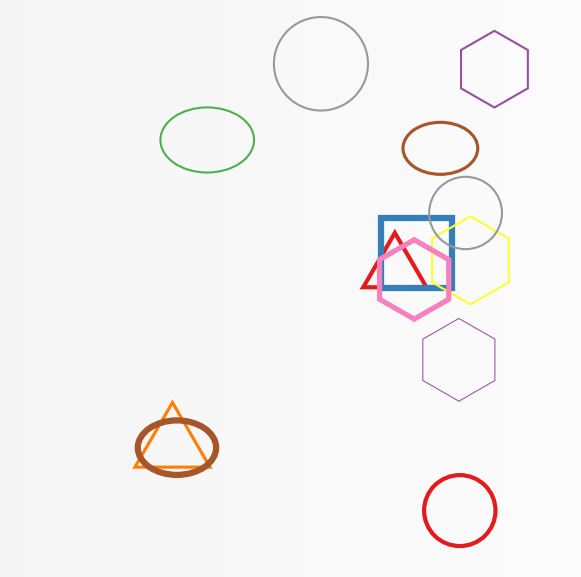[{"shape": "circle", "thickness": 2, "radius": 0.31, "center": [0.791, 0.115]}, {"shape": "triangle", "thickness": 2, "radius": 0.31, "center": [0.679, 0.533]}, {"shape": "square", "thickness": 3, "radius": 0.3, "center": [0.716, 0.561]}, {"shape": "oval", "thickness": 1, "radius": 0.4, "center": [0.357, 0.757]}, {"shape": "hexagon", "thickness": 0.5, "radius": 0.36, "center": [0.789, 0.376]}, {"shape": "hexagon", "thickness": 1, "radius": 0.33, "center": [0.851, 0.879]}, {"shape": "triangle", "thickness": 1.5, "radius": 0.37, "center": [0.297, 0.228]}, {"shape": "hexagon", "thickness": 1, "radius": 0.38, "center": [0.809, 0.548]}, {"shape": "oval", "thickness": 3, "radius": 0.34, "center": [0.304, 0.224]}, {"shape": "oval", "thickness": 1.5, "radius": 0.32, "center": [0.758, 0.742]}, {"shape": "hexagon", "thickness": 2.5, "radius": 0.34, "center": [0.713, 0.515]}, {"shape": "circle", "thickness": 1, "radius": 0.31, "center": [0.801, 0.63]}, {"shape": "circle", "thickness": 1, "radius": 0.4, "center": [0.552, 0.889]}]